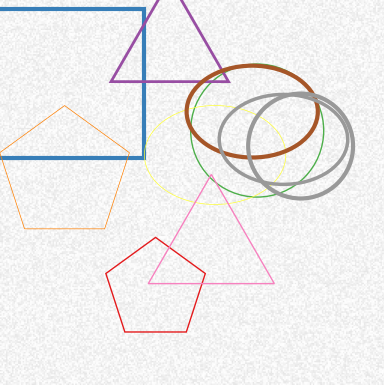[{"shape": "pentagon", "thickness": 1, "radius": 0.68, "center": [0.404, 0.248]}, {"shape": "square", "thickness": 3, "radius": 0.96, "center": [0.181, 0.783]}, {"shape": "circle", "thickness": 1, "radius": 0.86, "center": [0.668, 0.661]}, {"shape": "triangle", "thickness": 2, "radius": 0.88, "center": [0.441, 0.876]}, {"shape": "pentagon", "thickness": 0.5, "radius": 0.88, "center": [0.168, 0.549]}, {"shape": "oval", "thickness": 0.5, "radius": 0.92, "center": [0.559, 0.597]}, {"shape": "oval", "thickness": 3, "radius": 0.85, "center": [0.655, 0.71]}, {"shape": "triangle", "thickness": 1, "radius": 0.95, "center": [0.549, 0.358]}, {"shape": "oval", "thickness": 2.5, "radius": 0.83, "center": [0.736, 0.638]}, {"shape": "circle", "thickness": 3, "radius": 0.68, "center": [0.781, 0.621]}]